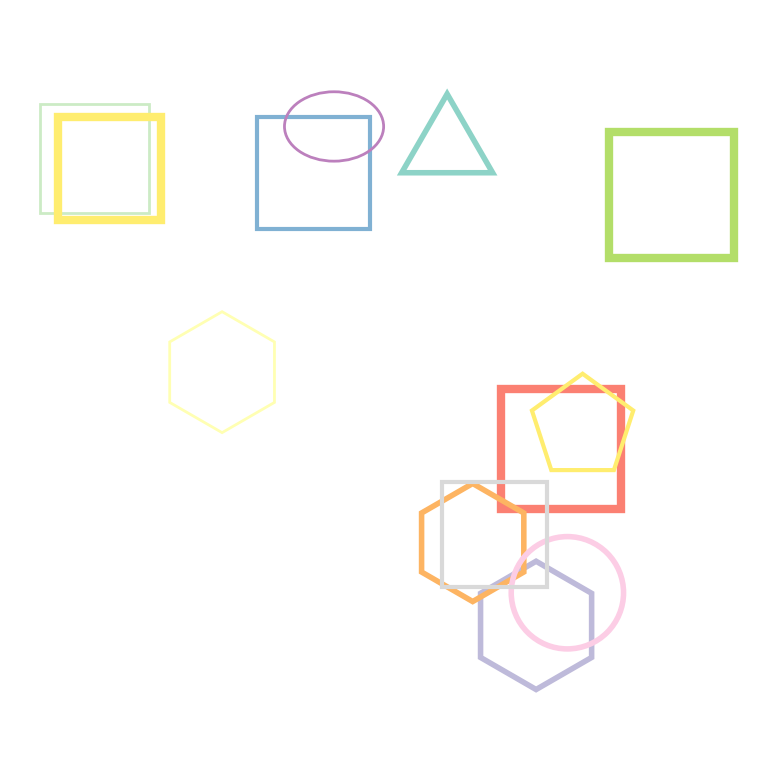[{"shape": "triangle", "thickness": 2, "radius": 0.34, "center": [0.581, 0.81]}, {"shape": "hexagon", "thickness": 1, "radius": 0.39, "center": [0.288, 0.517]}, {"shape": "hexagon", "thickness": 2, "radius": 0.42, "center": [0.696, 0.188]}, {"shape": "square", "thickness": 3, "radius": 0.39, "center": [0.728, 0.417]}, {"shape": "square", "thickness": 1.5, "radius": 0.36, "center": [0.407, 0.776]}, {"shape": "hexagon", "thickness": 2, "radius": 0.38, "center": [0.614, 0.295]}, {"shape": "square", "thickness": 3, "radius": 0.41, "center": [0.872, 0.747]}, {"shape": "circle", "thickness": 2, "radius": 0.36, "center": [0.737, 0.23]}, {"shape": "square", "thickness": 1.5, "radius": 0.34, "center": [0.642, 0.306]}, {"shape": "oval", "thickness": 1, "radius": 0.32, "center": [0.434, 0.836]}, {"shape": "square", "thickness": 1, "radius": 0.35, "center": [0.123, 0.794]}, {"shape": "square", "thickness": 3, "radius": 0.33, "center": [0.142, 0.782]}, {"shape": "pentagon", "thickness": 1.5, "radius": 0.35, "center": [0.757, 0.445]}]